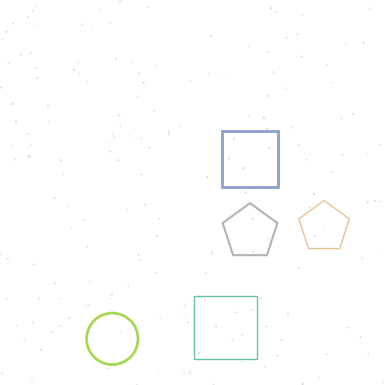[{"shape": "square", "thickness": 1, "radius": 0.4, "center": [0.586, 0.149]}, {"shape": "square", "thickness": 2, "radius": 0.36, "center": [0.649, 0.587]}, {"shape": "circle", "thickness": 2, "radius": 0.33, "center": [0.292, 0.12]}, {"shape": "pentagon", "thickness": 1, "radius": 0.35, "center": [0.842, 0.41]}, {"shape": "pentagon", "thickness": 1.5, "radius": 0.37, "center": [0.649, 0.398]}]